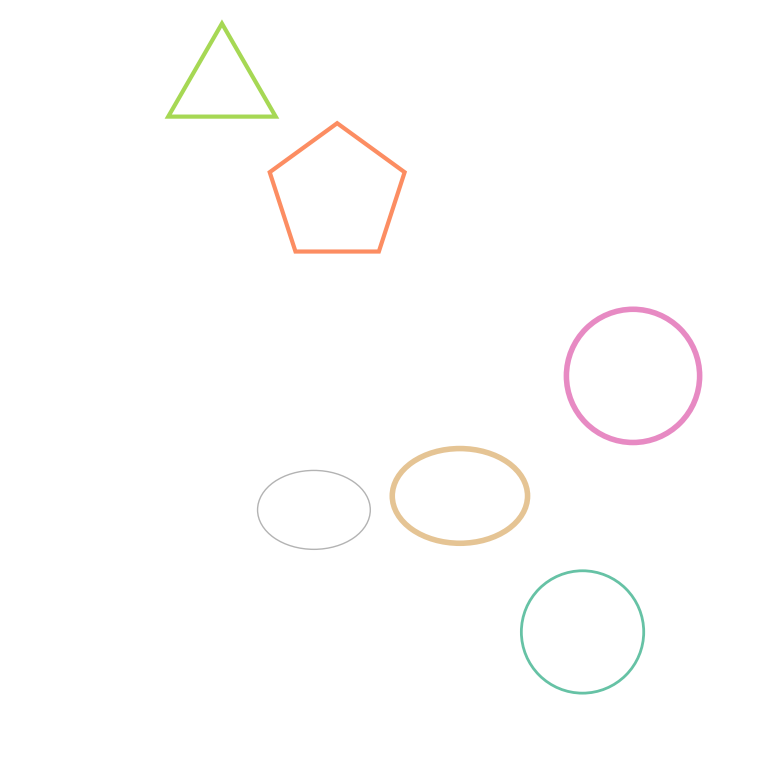[{"shape": "circle", "thickness": 1, "radius": 0.4, "center": [0.757, 0.179]}, {"shape": "pentagon", "thickness": 1.5, "radius": 0.46, "center": [0.438, 0.748]}, {"shape": "circle", "thickness": 2, "radius": 0.43, "center": [0.822, 0.512]}, {"shape": "triangle", "thickness": 1.5, "radius": 0.4, "center": [0.288, 0.889]}, {"shape": "oval", "thickness": 2, "radius": 0.44, "center": [0.597, 0.356]}, {"shape": "oval", "thickness": 0.5, "radius": 0.37, "center": [0.408, 0.338]}]